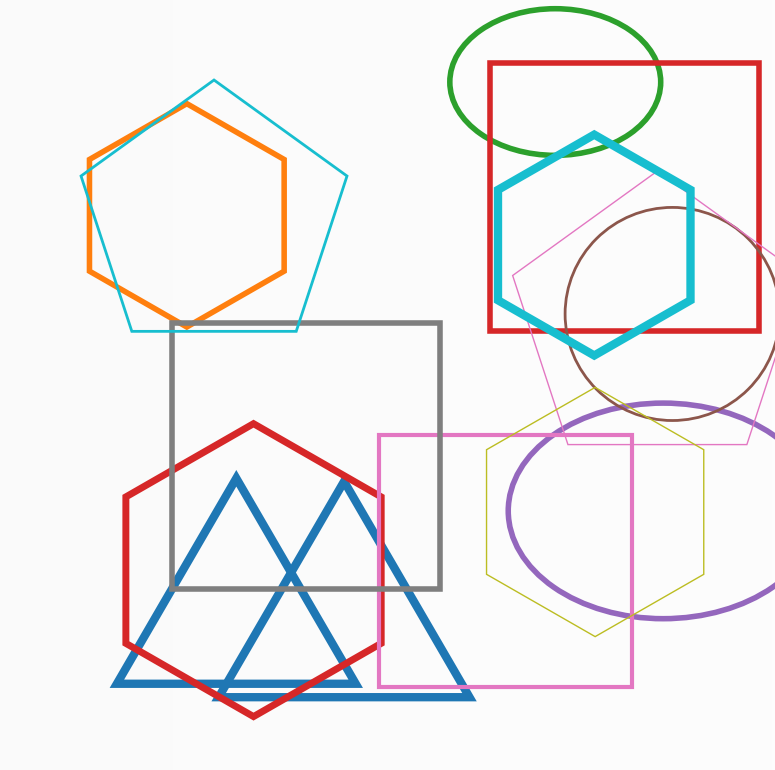[{"shape": "triangle", "thickness": 3, "radius": 0.89, "center": [0.305, 0.201]}, {"shape": "triangle", "thickness": 3, "radius": 0.93, "center": [0.444, 0.188]}, {"shape": "hexagon", "thickness": 2, "radius": 0.73, "center": [0.241, 0.72]}, {"shape": "oval", "thickness": 2, "radius": 0.68, "center": [0.716, 0.893]}, {"shape": "square", "thickness": 2, "radius": 0.87, "center": [0.806, 0.744]}, {"shape": "hexagon", "thickness": 2.5, "radius": 0.95, "center": [0.327, 0.26]}, {"shape": "oval", "thickness": 2, "radius": 1.0, "center": [0.856, 0.336]}, {"shape": "circle", "thickness": 1, "radius": 0.69, "center": [0.868, 0.592]}, {"shape": "pentagon", "thickness": 0.5, "radius": 0.98, "center": [0.848, 0.581]}, {"shape": "square", "thickness": 1.5, "radius": 0.82, "center": [0.652, 0.272]}, {"shape": "square", "thickness": 2, "radius": 0.86, "center": [0.395, 0.407]}, {"shape": "hexagon", "thickness": 0.5, "radius": 0.81, "center": [0.768, 0.335]}, {"shape": "hexagon", "thickness": 3, "radius": 0.72, "center": [0.767, 0.682]}, {"shape": "pentagon", "thickness": 1, "radius": 0.9, "center": [0.276, 0.716]}]